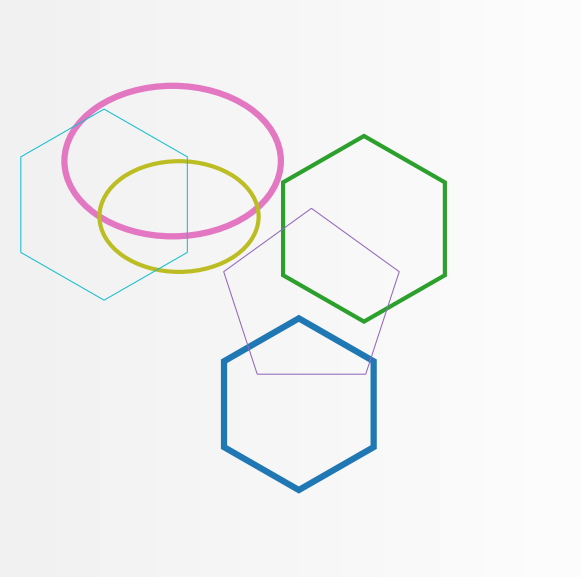[{"shape": "hexagon", "thickness": 3, "radius": 0.74, "center": [0.514, 0.299]}, {"shape": "hexagon", "thickness": 2, "radius": 0.8, "center": [0.626, 0.603]}, {"shape": "pentagon", "thickness": 0.5, "radius": 0.79, "center": [0.536, 0.48]}, {"shape": "oval", "thickness": 3, "radius": 0.93, "center": [0.297, 0.72]}, {"shape": "oval", "thickness": 2, "radius": 0.68, "center": [0.308, 0.624]}, {"shape": "hexagon", "thickness": 0.5, "radius": 0.83, "center": [0.179, 0.645]}]